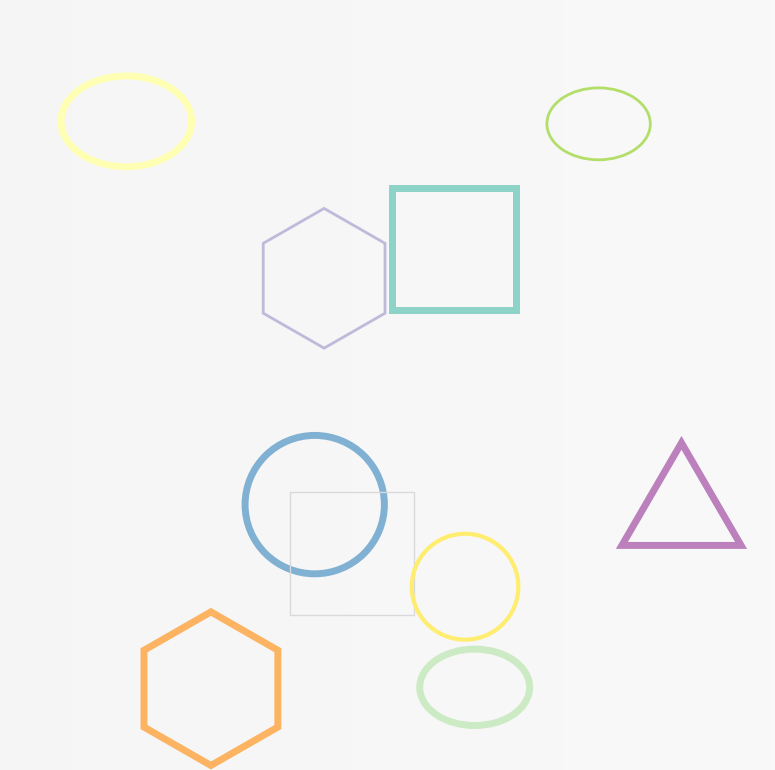[{"shape": "square", "thickness": 2.5, "radius": 0.4, "center": [0.586, 0.677]}, {"shape": "oval", "thickness": 2.5, "radius": 0.42, "center": [0.163, 0.842]}, {"shape": "hexagon", "thickness": 1, "radius": 0.45, "center": [0.418, 0.639]}, {"shape": "circle", "thickness": 2.5, "radius": 0.45, "center": [0.406, 0.345]}, {"shape": "hexagon", "thickness": 2.5, "radius": 0.5, "center": [0.272, 0.106]}, {"shape": "oval", "thickness": 1, "radius": 0.33, "center": [0.772, 0.839]}, {"shape": "square", "thickness": 0.5, "radius": 0.4, "center": [0.454, 0.281]}, {"shape": "triangle", "thickness": 2.5, "radius": 0.44, "center": [0.879, 0.336]}, {"shape": "oval", "thickness": 2.5, "radius": 0.35, "center": [0.612, 0.107]}, {"shape": "circle", "thickness": 1.5, "radius": 0.34, "center": [0.6, 0.238]}]